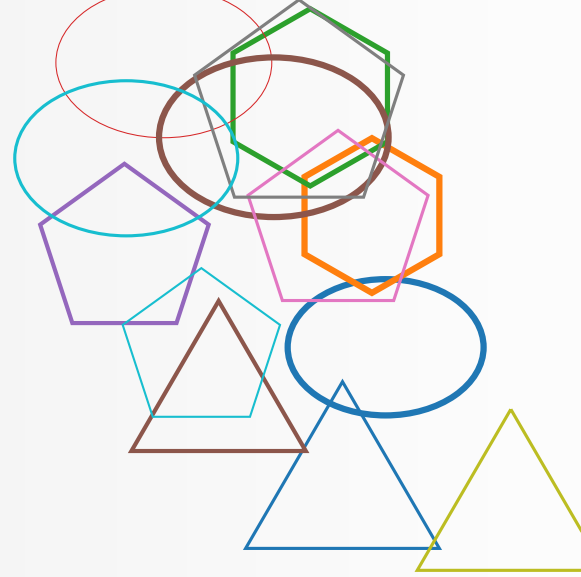[{"shape": "oval", "thickness": 3, "radius": 0.84, "center": [0.663, 0.398]}, {"shape": "triangle", "thickness": 1.5, "radius": 0.96, "center": [0.589, 0.146]}, {"shape": "hexagon", "thickness": 3, "radius": 0.67, "center": [0.64, 0.626]}, {"shape": "hexagon", "thickness": 2.5, "radius": 0.77, "center": [0.534, 0.831]}, {"shape": "oval", "thickness": 0.5, "radius": 0.93, "center": [0.282, 0.891]}, {"shape": "pentagon", "thickness": 2, "radius": 0.76, "center": [0.214, 0.563]}, {"shape": "triangle", "thickness": 2, "radius": 0.87, "center": [0.376, 0.305]}, {"shape": "oval", "thickness": 3, "radius": 0.99, "center": [0.471, 0.761]}, {"shape": "pentagon", "thickness": 1.5, "radius": 0.81, "center": [0.582, 0.611]}, {"shape": "pentagon", "thickness": 1.5, "radius": 0.94, "center": [0.514, 0.811]}, {"shape": "triangle", "thickness": 1.5, "radius": 0.93, "center": [0.879, 0.104]}, {"shape": "oval", "thickness": 1.5, "radius": 0.96, "center": [0.217, 0.725]}, {"shape": "pentagon", "thickness": 1, "radius": 0.71, "center": [0.346, 0.393]}]